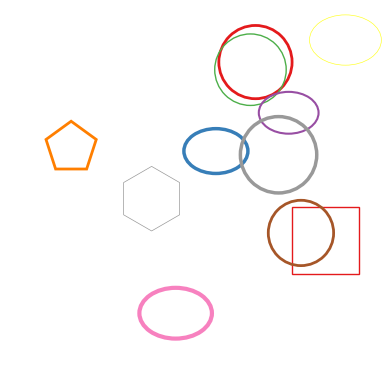[{"shape": "square", "thickness": 1, "radius": 0.44, "center": [0.845, 0.375]}, {"shape": "circle", "thickness": 2, "radius": 0.48, "center": [0.664, 0.839]}, {"shape": "oval", "thickness": 2.5, "radius": 0.42, "center": [0.561, 0.608]}, {"shape": "circle", "thickness": 1, "radius": 0.46, "center": [0.651, 0.819]}, {"shape": "oval", "thickness": 1.5, "radius": 0.39, "center": [0.75, 0.707]}, {"shape": "pentagon", "thickness": 2, "radius": 0.34, "center": [0.185, 0.616]}, {"shape": "oval", "thickness": 0.5, "radius": 0.47, "center": [0.897, 0.896]}, {"shape": "circle", "thickness": 2, "radius": 0.42, "center": [0.782, 0.395]}, {"shape": "oval", "thickness": 3, "radius": 0.47, "center": [0.456, 0.186]}, {"shape": "hexagon", "thickness": 0.5, "radius": 0.42, "center": [0.394, 0.484]}, {"shape": "circle", "thickness": 2.5, "radius": 0.5, "center": [0.724, 0.598]}]